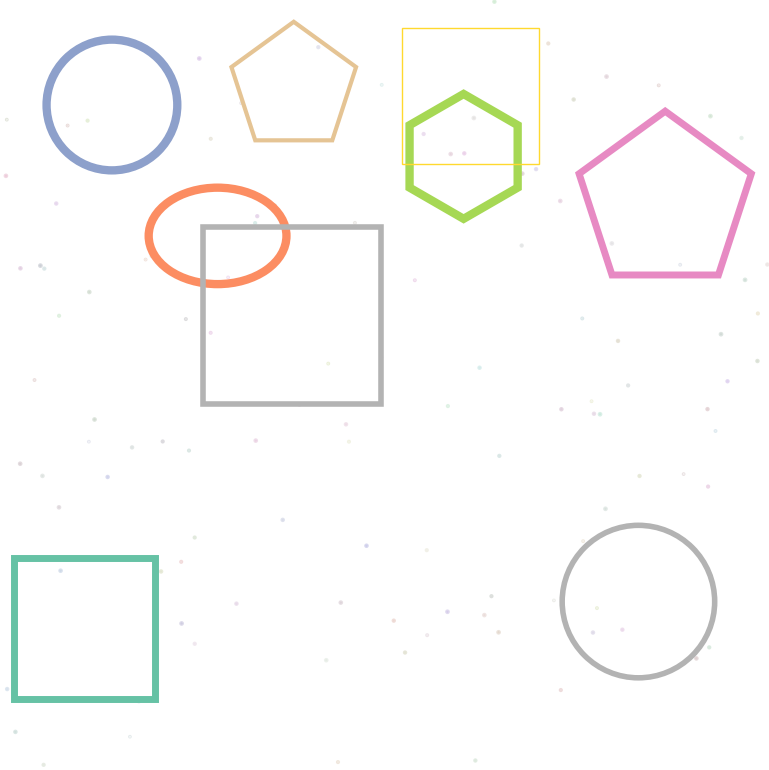[{"shape": "square", "thickness": 2.5, "radius": 0.46, "center": [0.109, 0.184]}, {"shape": "oval", "thickness": 3, "radius": 0.45, "center": [0.283, 0.694]}, {"shape": "circle", "thickness": 3, "radius": 0.42, "center": [0.145, 0.864]}, {"shape": "pentagon", "thickness": 2.5, "radius": 0.59, "center": [0.864, 0.738]}, {"shape": "hexagon", "thickness": 3, "radius": 0.41, "center": [0.602, 0.797]}, {"shape": "square", "thickness": 0.5, "radius": 0.44, "center": [0.611, 0.876]}, {"shape": "pentagon", "thickness": 1.5, "radius": 0.43, "center": [0.382, 0.887]}, {"shape": "square", "thickness": 2, "radius": 0.58, "center": [0.379, 0.59]}, {"shape": "circle", "thickness": 2, "radius": 0.5, "center": [0.829, 0.219]}]